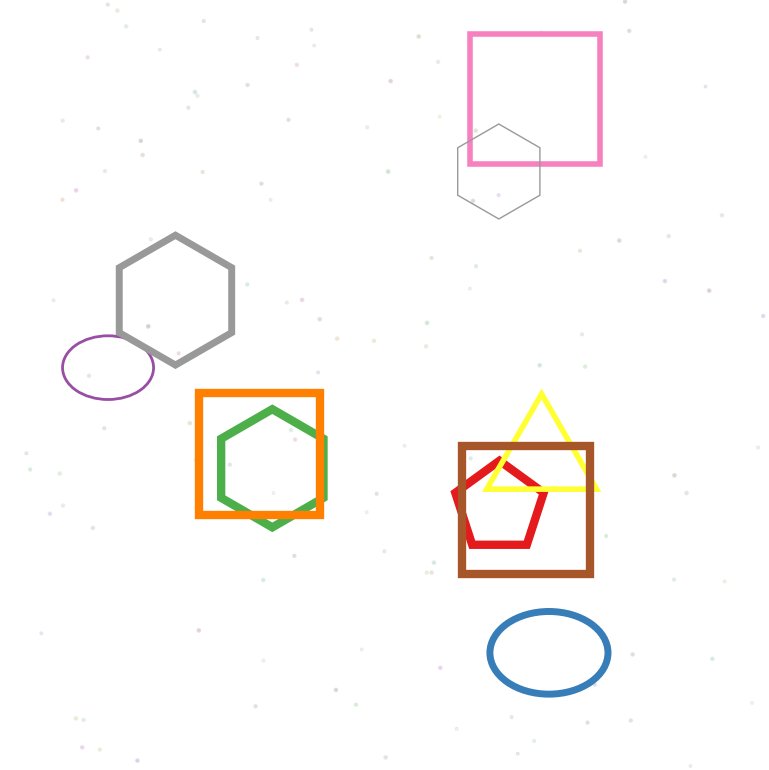[{"shape": "pentagon", "thickness": 3, "radius": 0.3, "center": [0.649, 0.341]}, {"shape": "oval", "thickness": 2.5, "radius": 0.38, "center": [0.713, 0.152]}, {"shape": "hexagon", "thickness": 3, "radius": 0.38, "center": [0.354, 0.392]}, {"shape": "oval", "thickness": 1, "radius": 0.3, "center": [0.14, 0.523]}, {"shape": "square", "thickness": 3, "radius": 0.39, "center": [0.337, 0.41]}, {"shape": "triangle", "thickness": 2, "radius": 0.41, "center": [0.703, 0.406]}, {"shape": "square", "thickness": 3, "radius": 0.42, "center": [0.683, 0.338]}, {"shape": "square", "thickness": 2, "radius": 0.42, "center": [0.695, 0.871]}, {"shape": "hexagon", "thickness": 0.5, "radius": 0.31, "center": [0.648, 0.777]}, {"shape": "hexagon", "thickness": 2.5, "radius": 0.42, "center": [0.228, 0.61]}]